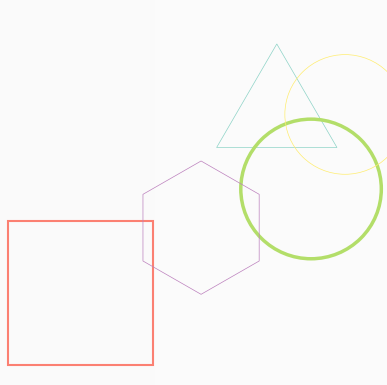[{"shape": "triangle", "thickness": 0.5, "radius": 0.9, "center": [0.714, 0.707]}, {"shape": "square", "thickness": 1.5, "radius": 0.94, "center": [0.208, 0.24]}, {"shape": "circle", "thickness": 2.5, "radius": 0.91, "center": [0.803, 0.509]}, {"shape": "hexagon", "thickness": 0.5, "radius": 0.87, "center": [0.519, 0.409]}, {"shape": "circle", "thickness": 0.5, "radius": 0.78, "center": [0.891, 0.703]}]